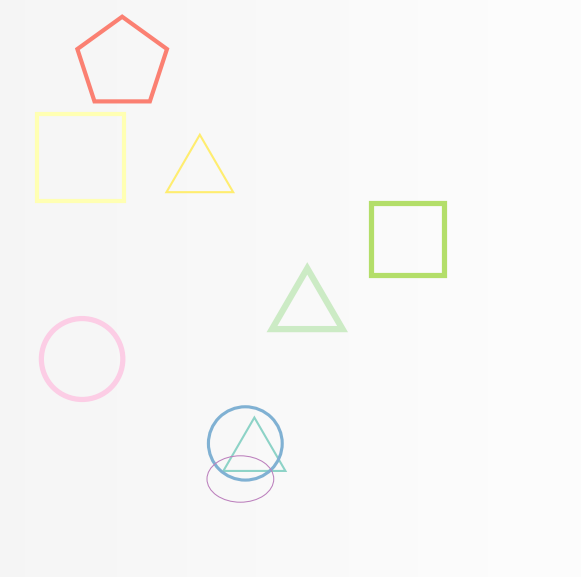[{"shape": "triangle", "thickness": 1, "radius": 0.31, "center": [0.438, 0.214]}, {"shape": "square", "thickness": 2, "radius": 0.37, "center": [0.139, 0.726]}, {"shape": "pentagon", "thickness": 2, "radius": 0.41, "center": [0.21, 0.889]}, {"shape": "circle", "thickness": 1.5, "radius": 0.32, "center": [0.422, 0.231]}, {"shape": "square", "thickness": 2.5, "radius": 0.31, "center": [0.701, 0.586]}, {"shape": "circle", "thickness": 2.5, "radius": 0.35, "center": [0.141, 0.377]}, {"shape": "oval", "thickness": 0.5, "radius": 0.29, "center": [0.414, 0.17]}, {"shape": "triangle", "thickness": 3, "radius": 0.35, "center": [0.529, 0.464]}, {"shape": "triangle", "thickness": 1, "radius": 0.33, "center": [0.344, 0.699]}]